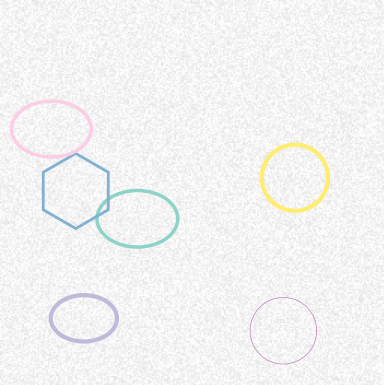[{"shape": "oval", "thickness": 2.5, "radius": 0.52, "center": [0.357, 0.432]}, {"shape": "oval", "thickness": 3, "radius": 0.43, "center": [0.218, 0.173]}, {"shape": "hexagon", "thickness": 2, "radius": 0.49, "center": [0.197, 0.504]}, {"shape": "oval", "thickness": 2.5, "radius": 0.52, "center": [0.133, 0.665]}, {"shape": "circle", "thickness": 0.5, "radius": 0.43, "center": [0.736, 0.141]}, {"shape": "circle", "thickness": 3, "radius": 0.43, "center": [0.766, 0.538]}]